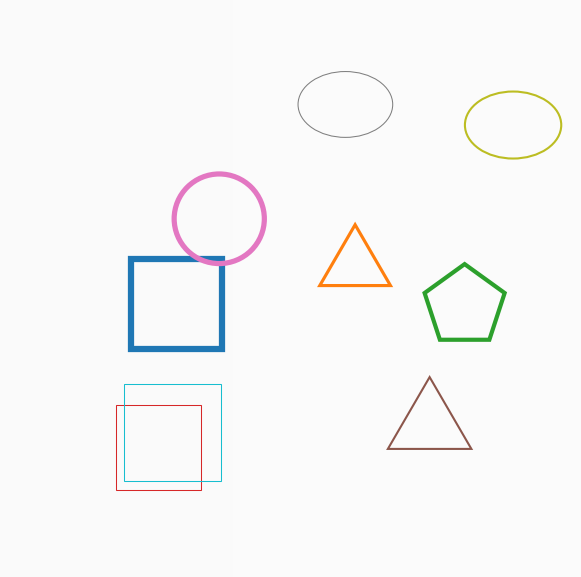[{"shape": "square", "thickness": 3, "radius": 0.39, "center": [0.304, 0.473]}, {"shape": "triangle", "thickness": 1.5, "radius": 0.35, "center": [0.611, 0.54]}, {"shape": "pentagon", "thickness": 2, "radius": 0.36, "center": [0.799, 0.469]}, {"shape": "square", "thickness": 0.5, "radius": 0.37, "center": [0.273, 0.224]}, {"shape": "triangle", "thickness": 1, "radius": 0.41, "center": [0.739, 0.263]}, {"shape": "circle", "thickness": 2.5, "radius": 0.39, "center": [0.377, 0.62]}, {"shape": "oval", "thickness": 0.5, "radius": 0.41, "center": [0.594, 0.818]}, {"shape": "oval", "thickness": 1, "radius": 0.41, "center": [0.883, 0.783]}, {"shape": "square", "thickness": 0.5, "radius": 0.42, "center": [0.298, 0.25]}]